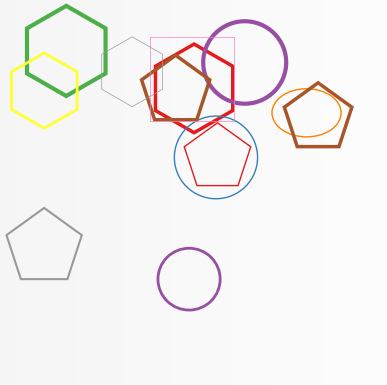[{"shape": "hexagon", "thickness": 2.5, "radius": 0.58, "center": [0.501, 0.77]}, {"shape": "pentagon", "thickness": 1, "radius": 0.45, "center": [0.561, 0.591]}, {"shape": "circle", "thickness": 1, "radius": 0.54, "center": [0.557, 0.591]}, {"shape": "hexagon", "thickness": 3, "radius": 0.59, "center": [0.171, 0.868]}, {"shape": "circle", "thickness": 3, "radius": 0.54, "center": [0.632, 0.838]}, {"shape": "circle", "thickness": 2, "radius": 0.4, "center": [0.488, 0.275]}, {"shape": "oval", "thickness": 1, "radius": 0.45, "center": [0.791, 0.707]}, {"shape": "hexagon", "thickness": 2, "radius": 0.49, "center": [0.114, 0.765]}, {"shape": "pentagon", "thickness": 2.5, "radius": 0.46, "center": [0.821, 0.693]}, {"shape": "pentagon", "thickness": 2.5, "radius": 0.46, "center": [0.453, 0.764]}, {"shape": "square", "thickness": 0.5, "radius": 0.54, "center": [0.494, 0.794]}, {"shape": "pentagon", "thickness": 1.5, "radius": 0.51, "center": [0.114, 0.358]}, {"shape": "hexagon", "thickness": 0.5, "radius": 0.45, "center": [0.341, 0.814]}]